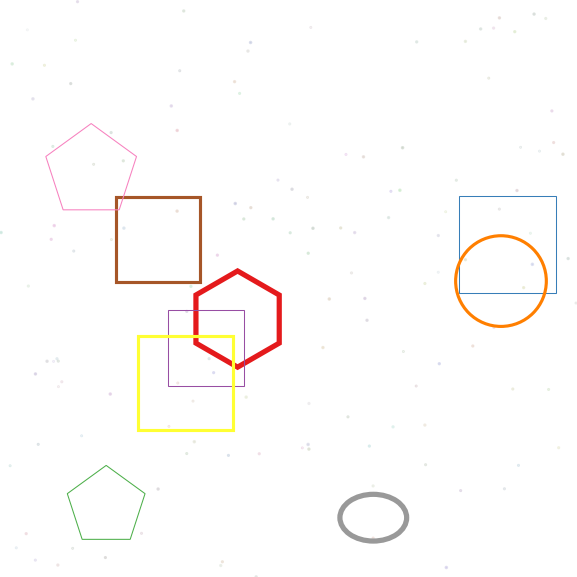[{"shape": "hexagon", "thickness": 2.5, "radius": 0.42, "center": [0.411, 0.447]}, {"shape": "square", "thickness": 0.5, "radius": 0.42, "center": [0.879, 0.576]}, {"shape": "pentagon", "thickness": 0.5, "radius": 0.35, "center": [0.184, 0.122]}, {"shape": "square", "thickness": 0.5, "radius": 0.33, "center": [0.357, 0.396]}, {"shape": "circle", "thickness": 1.5, "radius": 0.39, "center": [0.868, 0.512]}, {"shape": "square", "thickness": 1.5, "radius": 0.41, "center": [0.321, 0.336]}, {"shape": "square", "thickness": 1.5, "radius": 0.37, "center": [0.274, 0.585]}, {"shape": "pentagon", "thickness": 0.5, "radius": 0.41, "center": [0.158, 0.703]}, {"shape": "oval", "thickness": 2.5, "radius": 0.29, "center": [0.646, 0.103]}]